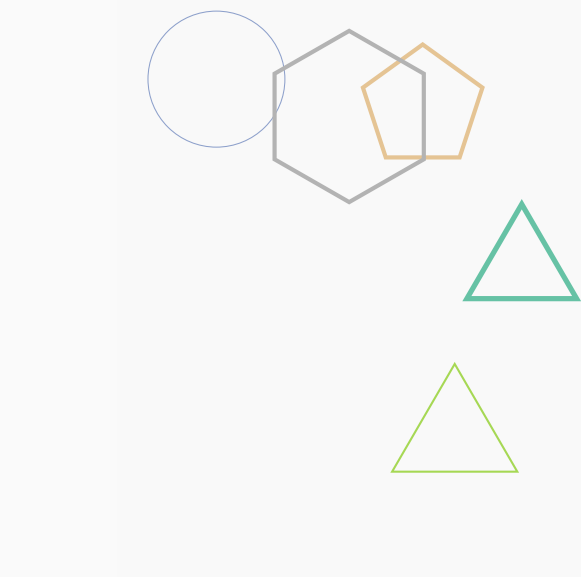[{"shape": "triangle", "thickness": 2.5, "radius": 0.55, "center": [0.898, 0.537]}, {"shape": "circle", "thickness": 0.5, "radius": 0.59, "center": [0.372, 0.862]}, {"shape": "triangle", "thickness": 1, "radius": 0.62, "center": [0.782, 0.245]}, {"shape": "pentagon", "thickness": 2, "radius": 0.54, "center": [0.727, 0.814]}, {"shape": "hexagon", "thickness": 2, "radius": 0.74, "center": [0.601, 0.797]}]